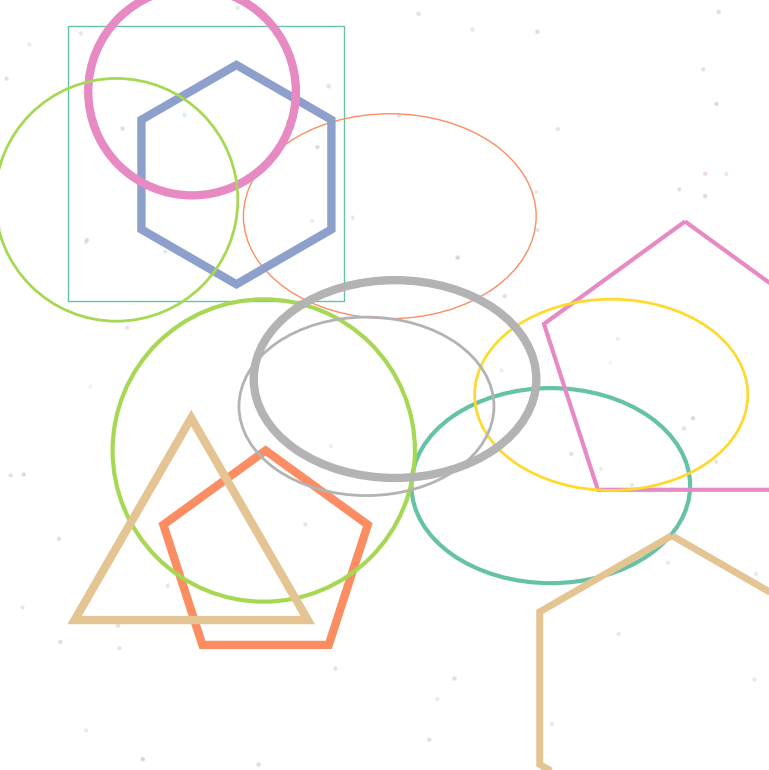[{"shape": "oval", "thickness": 1.5, "radius": 0.9, "center": [0.715, 0.369]}, {"shape": "square", "thickness": 0.5, "radius": 0.89, "center": [0.268, 0.788]}, {"shape": "pentagon", "thickness": 3, "radius": 0.7, "center": [0.345, 0.275]}, {"shape": "oval", "thickness": 0.5, "radius": 0.95, "center": [0.506, 0.719]}, {"shape": "hexagon", "thickness": 3, "radius": 0.71, "center": [0.307, 0.773]}, {"shape": "circle", "thickness": 3, "radius": 0.67, "center": [0.249, 0.881]}, {"shape": "pentagon", "thickness": 1.5, "radius": 0.96, "center": [0.89, 0.52]}, {"shape": "circle", "thickness": 1, "radius": 0.79, "center": [0.151, 0.741]}, {"shape": "circle", "thickness": 1.5, "radius": 0.98, "center": [0.343, 0.415]}, {"shape": "oval", "thickness": 1, "radius": 0.89, "center": [0.794, 0.487]}, {"shape": "hexagon", "thickness": 2.5, "radius": 0.99, "center": [0.873, 0.106]}, {"shape": "triangle", "thickness": 3, "radius": 0.87, "center": [0.248, 0.282]}, {"shape": "oval", "thickness": 1, "radius": 0.83, "center": [0.476, 0.472]}, {"shape": "oval", "thickness": 3, "radius": 0.92, "center": [0.513, 0.508]}]